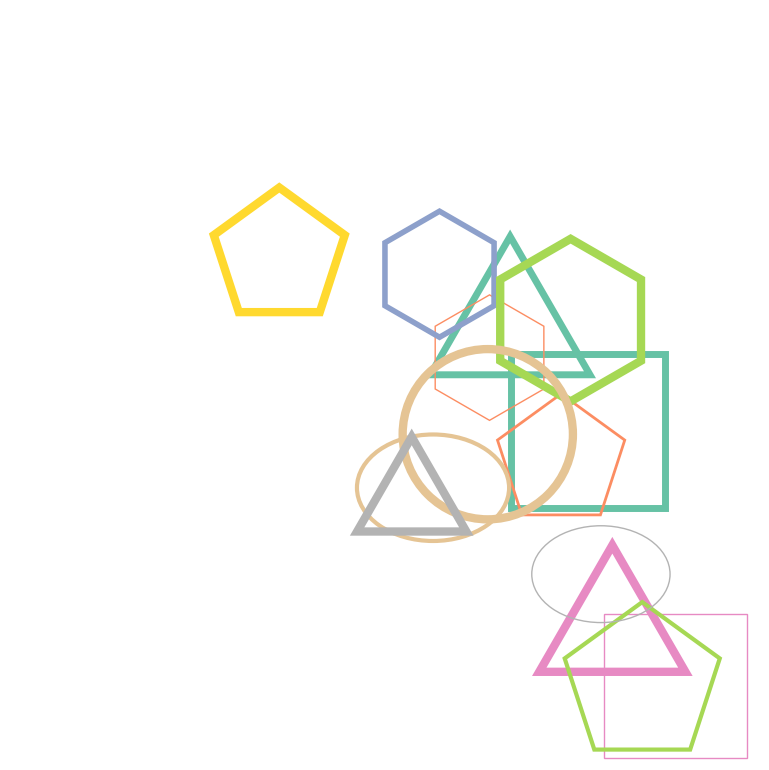[{"shape": "triangle", "thickness": 2.5, "radius": 0.6, "center": [0.662, 0.573]}, {"shape": "square", "thickness": 2.5, "radius": 0.5, "center": [0.764, 0.44]}, {"shape": "pentagon", "thickness": 1, "radius": 0.43, "center": [0.729, 0.402]}, {"shape": "hexagon", "thickness": 0.5, "radius": 0.41, "center": [0.636, 0.536]}, {"shape": "hexagon", "thickness": 2, "radius": 0.41, "center": [0.571, 0.644]}, {"shape": "square", "thickness": 0.5, "radius": 0.47, "center": [0.877, 0.109]}, {"shape": "triangle", "thickness": 3, "radius": 0.55, "center": [0.795, 0.182]}, {"shape": "hexagon", "thickness": 3, "radius": 0.53, "center": [0.741, 0.584]}, {"shape": "pentagon", "thickness": 1.5, "radius": 0.53, "center": [0.834, 0.112]}, {"shape": "pentagon", "thickness": 3, "radius": 0.45, "center": [0.363, 0.667]}, {"shape": "circle", "thickness": 3, "radius": 0.55, "center": [0.633, 0.436]}, {"shape": "oval", "thickness": 1.5, "radius": 0.49, "center": [0.562, 0.367]}, {"shape": "oval", "thickness": 0.5, "radius": 0.45, "center": [0.78, 0.254]}, {"shape": "triangle", "thickness": 3, "radius": 0.41, "center": [0.535, 0.351]}]